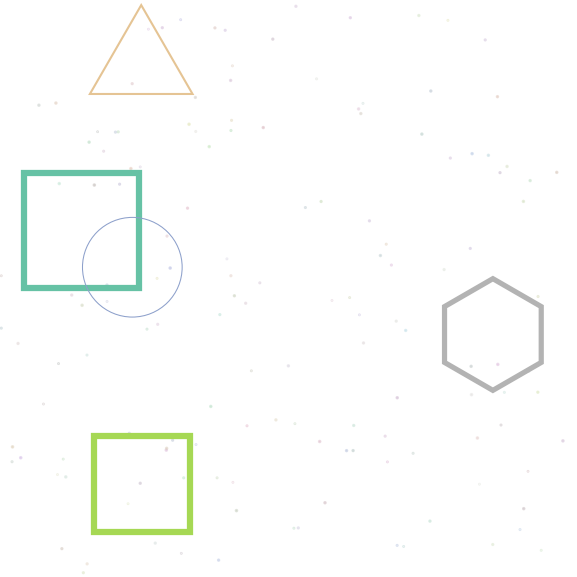[{"shape": "square", "thickness": 3, "radius": 0.5, "center": [0.141, 0.6]}, {"shape": "circle", "thickness": 0.5, "radius": 0.43, "center": [0.229, 0.536]}, {"shape": "square", "thickness": 3, "radius": 0.42, "center": [0.247, 0.161]}, {"shape": "triangle", "thickness": 1, "radius": 0.51, "center": [0.245, 0.888]}, {"shape": "hexagon", "thickness": 2.5, "radius": 0.48, "center": [0.853, 0.42]}]